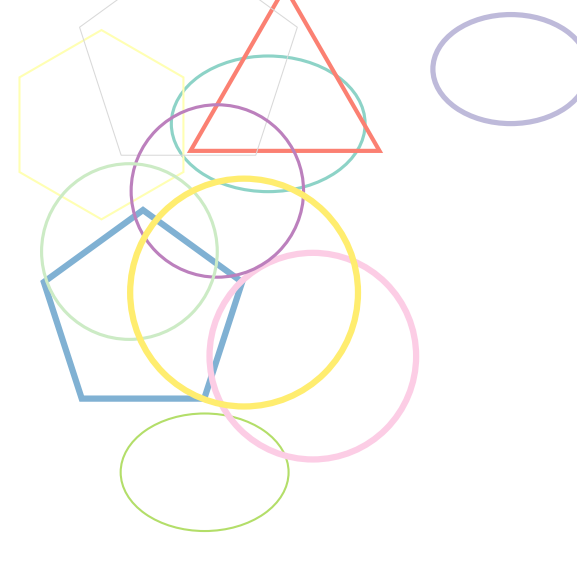[{"shape": "oval", "thickness": 1.5, "radius": 0.84, "center": [0.464, 0.785]}, {"shape": "hexagon", "thickness": 1, "radius": 0.82, "center": [0.176, 0.783]}, {"shape": "oval", "thickness": 2.5, "radius": 0.67, "center": [0.884, 0.88]}, {"shape": "triangle", "thickness": 2, "radius": 0.94, "center": [0.494, 0.832]}, {"shape": "pentagon", "thickness": 3, "radius": 0.9, "center": [0.248, 0.455]}, {"shape": "oval", "thickness": 1, "radius": 0.73, "center": [0.354, 0.181]}, {"shape": "circle", "thickness": 3, "radius": 0.89, "center": [0.542, 0.382]}, {"shape": "pentagon", "thickness": 0.5, "radius": 0.99, "center": [0.326, 0.891]}, {"shape": "circle", "thickness": 1.5, "radius": 0.75, "center": [0.376, 0.668]}, {"shape": "circle", "thickness": 1.5, "radius": 0.76, "center": [0.224, 0.564]}, {"shape": "circle", "thickness": 3, "radius": 0.99, "center": [0.423, 0.493]}]